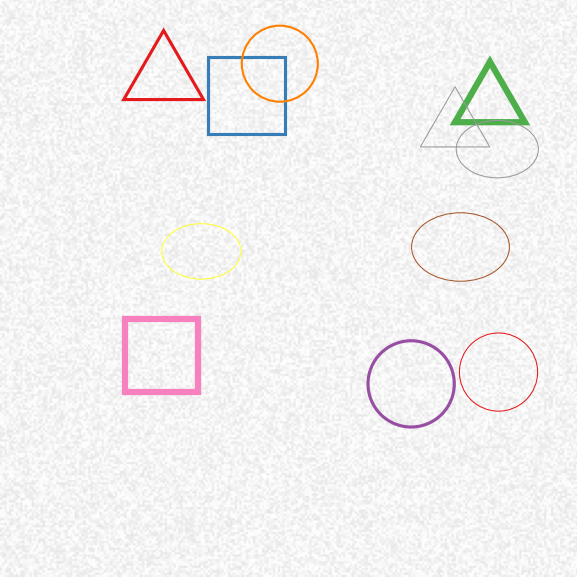[{"shape": "circle", "thickness": 0.5, "radius": 0.34, "center": [0.863, 0.355]}, {"shape": "triangle", "thickness": 1.5, "radius": 0.4, "center": [0.283, 0.867]}, {"shape": "square", "thickness": 1.5, "radius": 0.33, "center": [0.427, 0.834]}, {"shape": "triangle", "thickness": 3, "radius": 0.35, "center": [0.848, 0.822]}, {"shape": "circle", "thickness": 1.5, "radius": 0.37, "center": [0.712, 0.334]}, {"shape": "circle", "thickness": 1, "radius": 0.33, "center": [0.485, 0.889]}, {"shape": "oval", "thickness": 0.5, "radius": 0.34, "center": [0.349, 0.564]}, {"shape": "oval", "thickness": 0.5, "radius": 0.42, "center": [0.797, 0.571]}, {"shape": "square", "thickness": 3, "radius": 0.32, "center": [0.28, 0.384]}, {"shape": "oval", "thickness": 0.5, "radius": 0.36, "center": [0.861, 0.741]}, {"shape": "triangle", "thickness": 0.5, "radius": 0.35, "center": [0.788, 0.779]}]